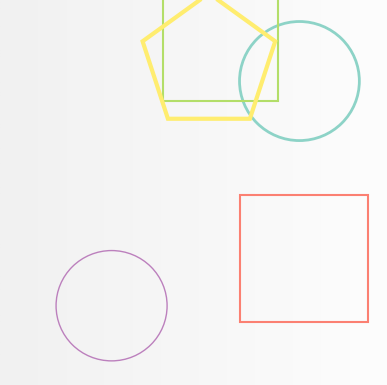[{"shape": "circle", "thickness": 2, "radius": 0.77, "center": [0.773, 0.789]}, {"shape": "square", "thickness": 1.5, "radius": 0.82, "center": [0.785, 0.329]}, {"shape": "square", "thickness": 1.5, "radius": 0.75, "center": [0.569, 0.885]}, {"shape": "circle", "thickness": 1, "radius": 0.72, "center": [0.288, 0.206]}, {"shape": "pentagon", "thickness": 3, "radius": 0.9, "center": [0.539, 0.837]}]